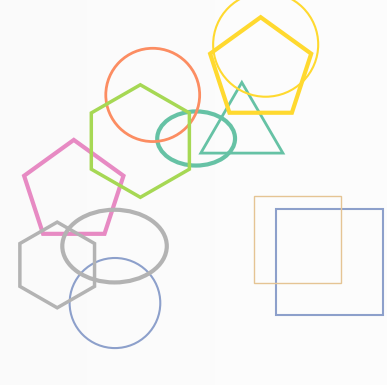[{"shape": "triangle", "thickness": 2, "radius": 0.61, "center": [0.624, 0.663]}, {"shape": "oval", "thickness": 3, "radius": 0.5, "center": [0.506, 0.64]}, {"shape": "circle", "thickness": 2, "radius": 0.61, "center": [0.394, 0.753]}, {"shape": "square", "thickness": 1.5, "radius": 0.69, "center": [0.85, 0.319]}, {"shape": "circle", "thickness": 1.5, "radius": 0.58, "center": [0.297, 0.213]}, {"shape": "pentagon", "thickness": 3, "radius": 0.67, "center": [0.19, 0.502]}, {"shape": "hexagon", "thickness": 2.5, "radius": 0.73, "center": [0.362, 0.634]}, {"shape": "circle", "thickness": 1.5, "radius": 0.68, "center": [0.686, 0.884]}, {"shape": "pentagon", "thickness": 3, "radius": 0.69, "center": [0.673, 0.818]}, {"shape": "square", "thickness": 1, "radius": 0.56, "center": [0.768, 0.377]}, {"shape": "hexagon", "thickness": 2.5, "radius": 0.56, "center": [0.148, 0.312]}, {"shape": "oval", "thickness": 3, "radius": 0.67, "center": [0.296, 0.361]}]